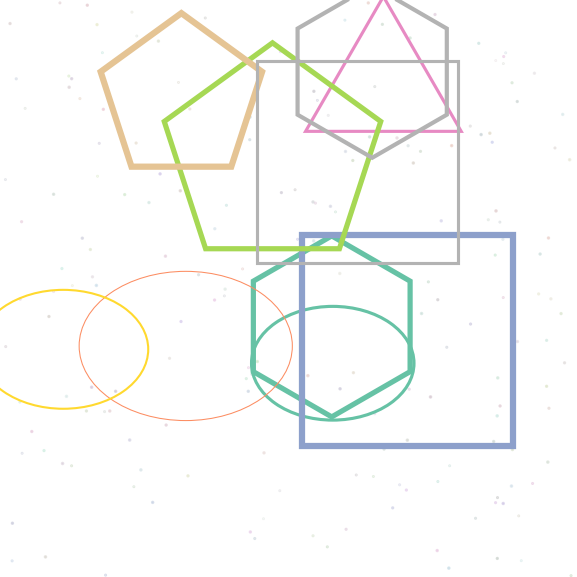[{"shape": "hexagon", "thickness": 2.5, "radius": 0.78, "center": [0.574, 0.434]}, {"shape": "oval", "thickness": 1.5, "radius": 0.7, "center": [0.576, 0.37]}, {"shape": "oval", "thickness": 0.5, "radius": 0.92, "center": [0.322, 0.4]}, {"shape": "square", "thickness": 3, "radius": 0.91, "center": [0.706, 0.41]}, {"shape": "triangle", "thickness": 1.5, "radius": 0.78, "center": [0.664, 0.849]}, {"shape": "pentagon", "thickness": 2.5, "radius": 0.99, "center": [0.472, 0.728]}, {"shape": "oval", "thickness": 1, "radius": 0.74, "center": [0.11, 0.394]}, {"shape": "pentagon", "thickness": 3, "radius": 0.73, "center": [0.314, 0.829]}, {"shape": "square", "thickness": 1.5, "radius": 0.87, "center": [0.619, 0.718]}, {"shape": "hexagon", "thickness": 2, "radius": 0.75, "center": [0.644, 0.875]}]